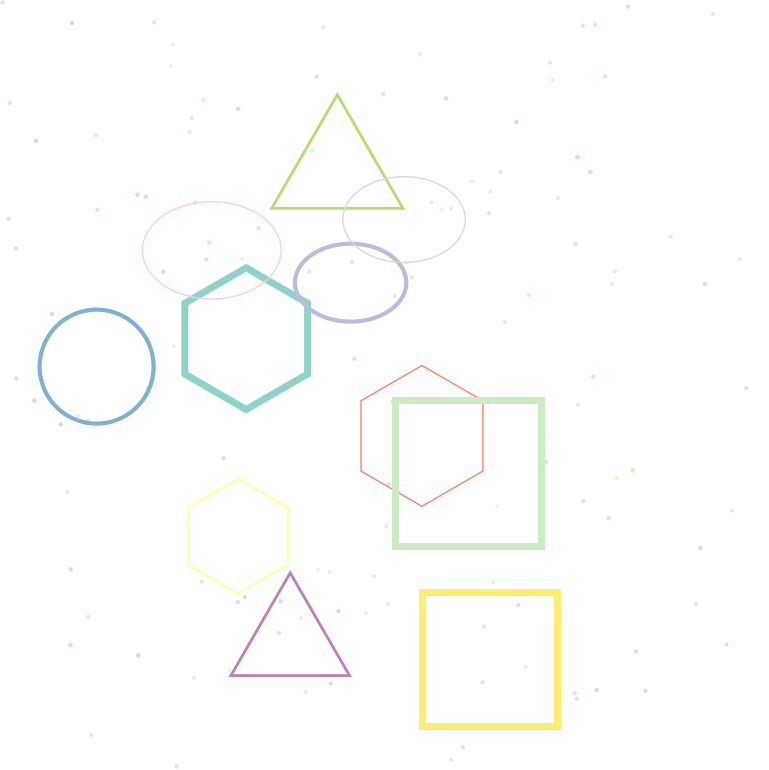[{"shape": "hexagon", "thickness": 2.5, "radius": 0.46, "center": [0.32, 0.56]}, {"shape": "hexagon", "thickness": 1, "radius": 0.37, "center": [0.309, 0.304]}, {"shape": "oval", "thickness": 1.5, "radius": 0.36, "center": [0.455, 0.633]}, {"shape": "hexagon", "thickness": 0.5, "radius": 0.46, "center": [0.548, 0.434]}, {"shape": "circle", "thickness": 1.5, "radius": 0.37, "center": [0.125, 0.524]}, {"shape": "triangle", "thickness": 1, "radius": 0.49, "center": [0.438, 0.779]}, {"shape": "oval", "thickness": 0.5, "radius": 0.45, "center": [0.275, 0.675]}, {"shape": "oval", "thickness": 0.5, "radius": 0.4, "center": [0.525, 0.715]}, {"shape": "triangle", "thickness": 1, "radius": 0.44, "center": [0.377, 0.167]}, {"shape": "square", "thickness": 2.5, "radius": 0.47, "center": [0.608, 0.386]}, {"shape": "square", "thickness": 2.5, "radius": 0.44, "center": [0.635, 0.144]}]